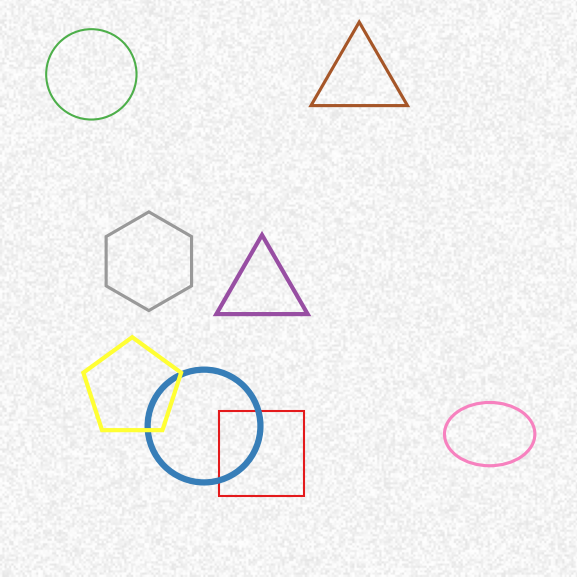[{"shape": "square", "thickness": 1, "radius": 0.37, "center": [0.452, 0.214]}, {"shape": "circle", "thickness": 3, "radius": 0.49, "center": [0.353, 0.261]}, {"shape": "circle", "thickness": 1, "radius": 0.39, "center": [0.158, 0.87]}, {"shape": "triangle", "thickness": 2, "radius": 0.46, "center": [0.454, 0.501]}, {"shape": "pentagon", "thickness": 2, "radius": 0.45, "center": [0.229, 0.326]}, {"shape": "triangle", "thickness": 1.5, "radius": 0.48, "center": [0.622, 0.865]}, {"shape": "oval", "thickness": 1.5, "radius": 0.39, "center": [0.848, 0.247]}, {"shape": "hexagon", "thickness": 1.5, "radius": 0.43, "center": [0.258, 0.547]}]